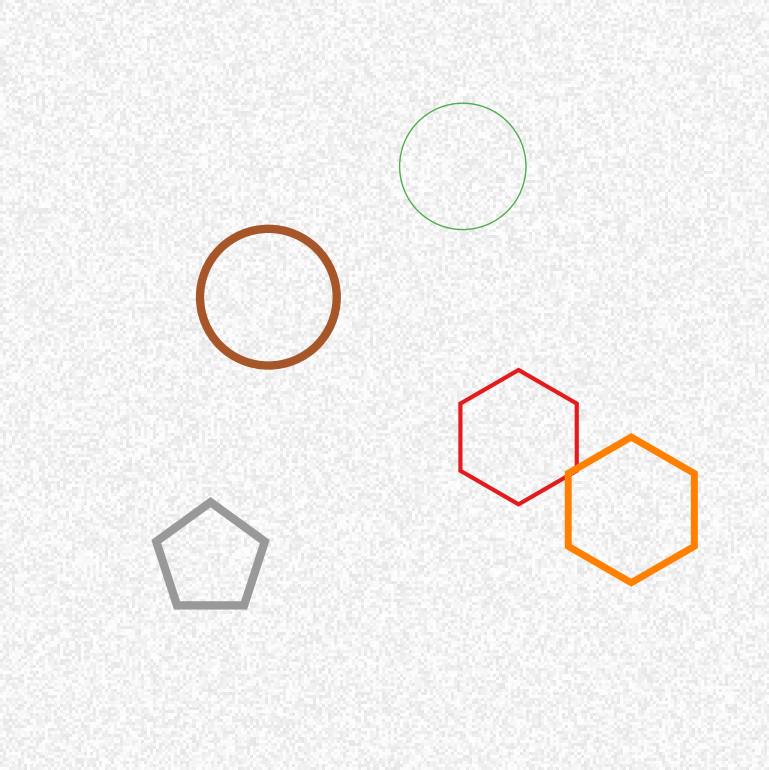[{"shape": "hexagon", "thickness": 1.5, "radius": 0.44, "center": [0.673, 0.432]}, {"shape": "circle", "thickness": 0.5, "radius": 0.41, "center": [0.601, 0.784]}, {"shape": "hexagon", "thickness": 2.5, "radius": 0.47, "center": [0.82, 0.338]}, {"shape": "circle", "thickness": 3, "radius": 0.44, "center": [0.349, 0.614]}, {"shape": "pentagon", "thickness": 3, "radius": 0.37, "center": [0.273, 0.274]}]